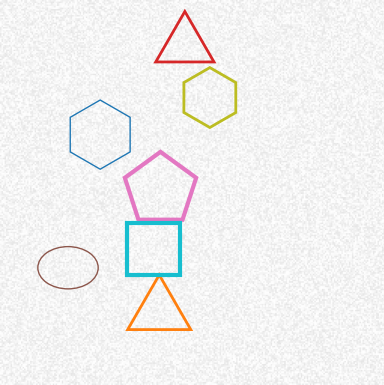[{"shape": "hexagon", "thickness": 1, "radius": 0.45, "center": [0.26, 0.65]}, {"shape": "triangle", "thickness": 2, "radius": 0.47, "center": [0.414, 0.191]}, {"shape": "triangle", "thickness": 2, "radius": 0.44, "center": [0.48, 0.883]}, {"shape": "oval", "thickness": 1, "radius": 0.39, "center": [0.177, 0.305]}, {"shape": "pentagon", "thickness": 3, "radius": 0.49, "center": [0.417, 0.508]}, {"shape": "hexagon", "thickness": 2, "radius": 0.39, "center": [0.545, 0.747]}, {"shape": "square", "thickness": 3, "radius": 0.34, "center": [0.399, 0.353]}]